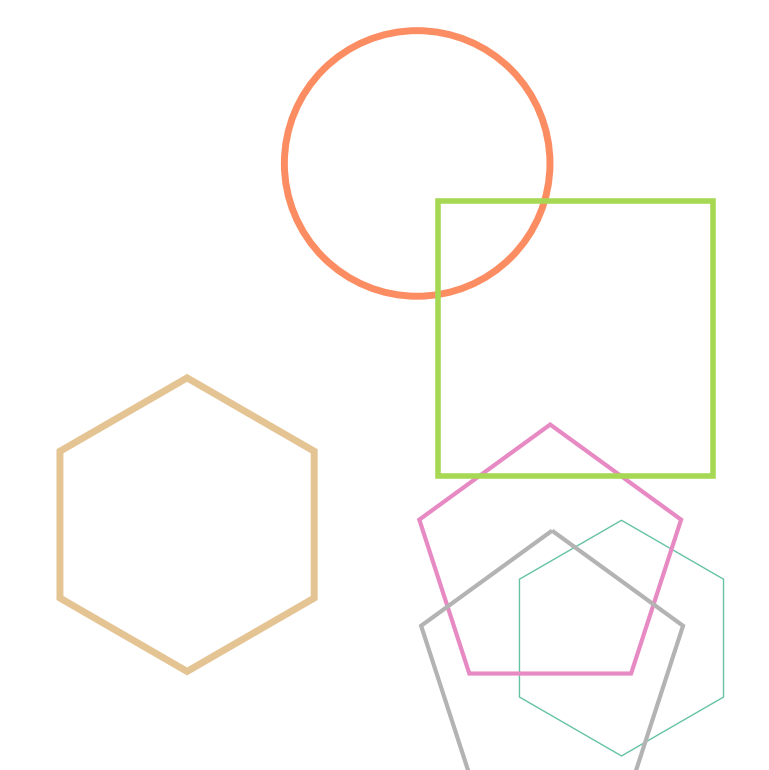[{"shape": "hexagon", "thickness": 0.5, "radius": 0.77, "center": [0.807, 0.171]}, {"shape": "circle", "thickness": 2.5, "radius": 0.86, "center": [0.542, 0.788]}, {"shape": "pentagon", "thickness": 1.5, "radius": 0.89, "center": [0.715, 0.27]}, {"shape": "square", "thickness": 2, "radius": 0.89, "center": [0.747, 0.56]}, {"shape": "hexagon", "thickness": 2.5, "radius": 0.95, "center": [0.243, 0.319]}, {"shape": "pentagon", "thickness": 1.5, "radius": 0.89, "center": [0.717, 0.132]}]